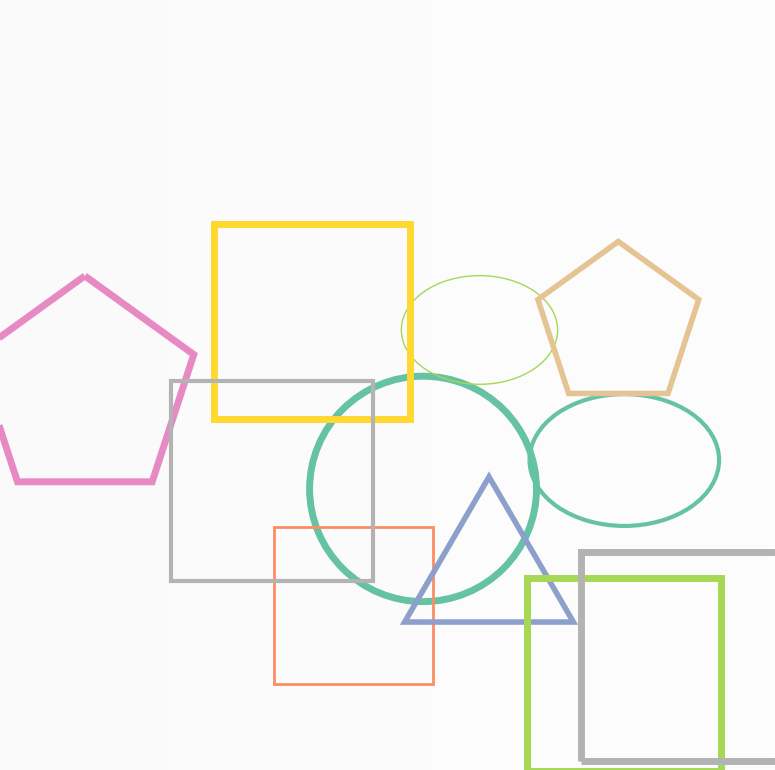[{"shape": "circle", "thickness": 2.5, "radius": 0.73, "center": [0.546, 0.365]}, {"shape": "oval", "thickness": 1.5, "radius": 0.61, "center": [0.806, 0.403]}, {"shape": "square", "thickness": 1, "radius": 0.51, "center": [0.456, 0.213]}, {"shape": "triangle", "thickness": 2, "radius": 0.63, "center": [0.631, 0.255]}, {"shape": "pentagon", "thickness": 2.5, "radius": 0.74, "center": [0.109, 0.494]}, {"shape": "oval", "thickness": 0.5, "radius": 0.5, "center": [0.619, 0.571]}, {"shape": "square", "thickness": 2.5, "radius": 0.62, "center": [0.805, 0.124]}, {"shape": "square", "thickness": 2.5, "radius": 0.63, "center": [0.403, 0.583]}, {"shape": "pentagon", "thickness": 2, "radius": 0.55, "center": [0.798, 0.577]}, {"shape": "square", "thickness": 2.5, "radius": 0.68, "center": [0.886, 0.148]}, {"shape": "square", "thickness": 1.5, "radius": 0.65, "center": [0.351, 0.376]}]